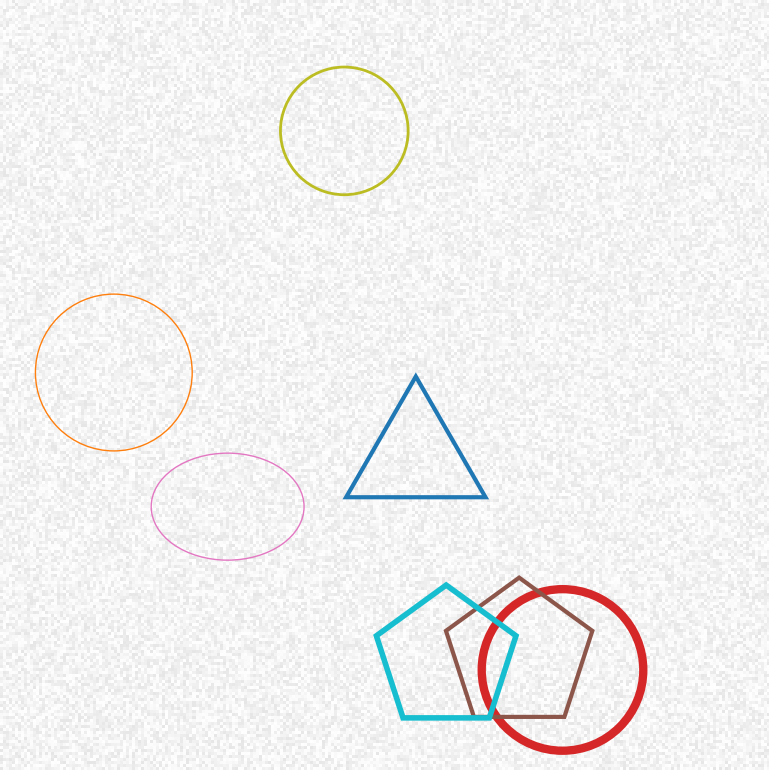[{"shape": "triangle", "thickness": 1.5, "radius": 0.52, "center": [0.54, 0.406]}, {"shape": "circle", "thickness": 0.5, "radius": 0.51, "center": [0.148, 0.516]}, {"shape": "circle", "thickness": 3, "radius": 0.52, "center": [0.731, 0.13]}, {"shape": "pentagon", "thickness": 1.5, "radius": 0.5, "center": [0.674, 0.15]}, {"shape": "oval", "thickness": 0.5, "radius": 0.5, "center": [0.296, 0.342]}, {"shape": "circle", "thickness": 1, "radius": 0.41, "center": [0.447, 0.83]}, {"shape": "pentagon", "thickness": 2, "radius": 0.48, "center": [0.579, 0.145]}]